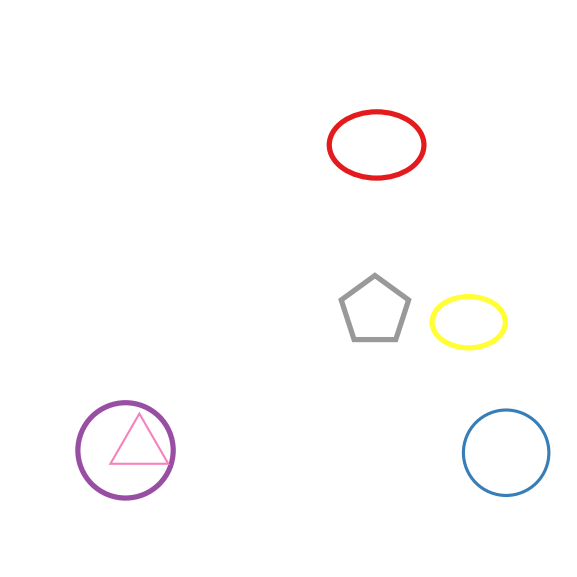[{"shape": "oval", "thickness": 2.5, "radius": 0.41, "center": [0.652, 0.748]}, {"shape": "circle", "thickness": 1.5, "radius": 0.37, "center": [0.876, 0.215]}, {"shape": "circle", "thickness": 2.5, "radius": 0.41, "center": [0.217, 0.219]}, {"shape": "oval", "thickness": 2.5, "radius": 0.32, "center": [0.812, 0.441]}, {"shape": "triangle", "thickness": 1, "radius": 0.29, "center": [0.241, 0.225]}, {"shape": "pentagon", "thickness": 2.5, "radius": 0.31, "center": [0.649, 0.461]}]